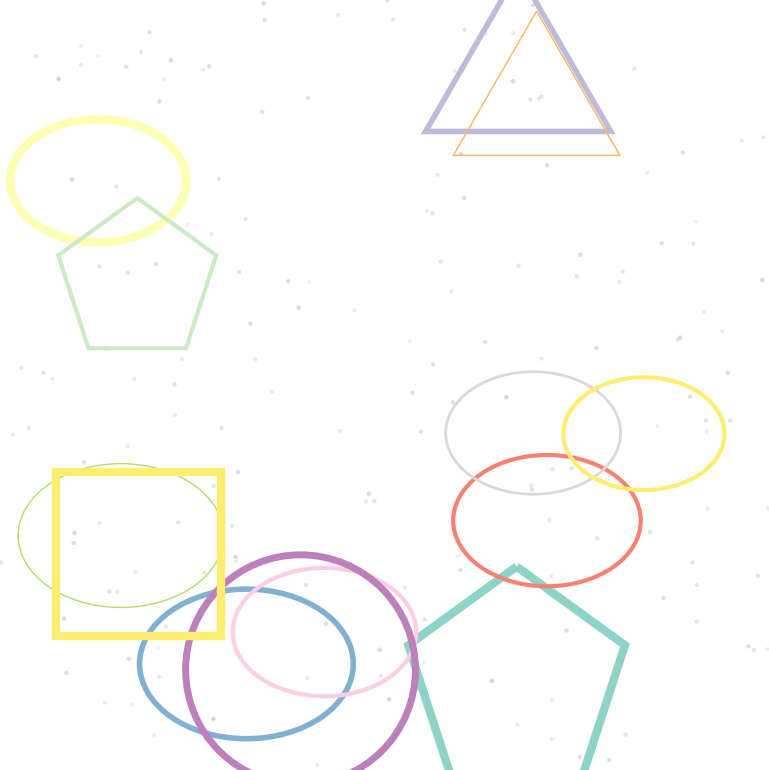[{"shape": "pentagon", "thickness": 3, "radius": 0.74, "center": [0.671, 0.116]}, {"shape": "oval", "thickness": 3, "radius": 0.57, "center": [0.127, 0.765]}, {"shape": "triangle", "thickness": 2, "radius": 0.69, "center": [0.673, 0.899]}, {"shape": "oval", "thickness": 1.5, "radius": 0.61, "center": [0.71, 0.324]}, {"shape": "oval", "thickness": 2, "radius": 0.69, "center": [0.32, 0.138]}, {"shape": "triangle", "thickness": 0.5, "radius": 0.62, "center": [0.697, 0.861]}, {"shape": "oval", "thickness": 0.5, "radius": 0.67, "center": [0.157, 0.304]}, {"shape": "oval", "thickness": 1.5, "radius": 0.6, "center": [0.421, 0.179]}, {"shape": "oval", "thickness": 1, "radius": 0.57, "center": [0.692, 0.438]}, {"shape": "circle", "thickness": 2.5, "radius": 0.75, "center": [0.39, 0.13]}, {"shape": "pentagon", "thickness": 1.5, "radius": 0.54, "center": [0.178, 0.635]}, {"shape": "square", "thickness": 3, "radius": 0.53, "center": [0.18, 0.28]}, {"shape": "oval", "thickness": 1.5, "radius": 0.52, "center": [0.836, 0.437]}]